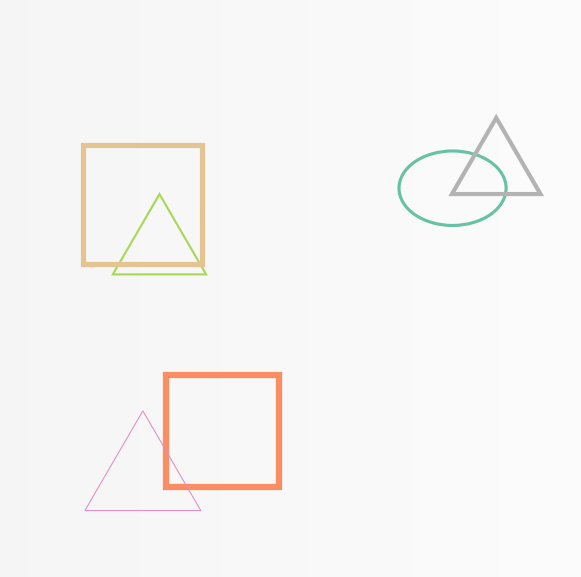[{"shape": "oval", "thickness": 1.5, "radius": 0.46, "center": [0.779, 0.673]}, {"shape": "square", "thickness": 3, "radius": 0.49, "center": [0.382, 0.253]}, {"shape": "triangle", "thickness": 0.5, "radius": 0.58, "center": [0.246, 0.173]}, {"shape": "triangle", "thickness": 1, "radius": 0.46, "center": [0.274, 0.57]}, {"shape": "square", "thickness": 2.5, "radius": 0.51, "center": [0.245, 0.645]}, {"shape": "triangle", "thickness": 2, "radius": 0.44, "center": [0.854, 0.707]}]